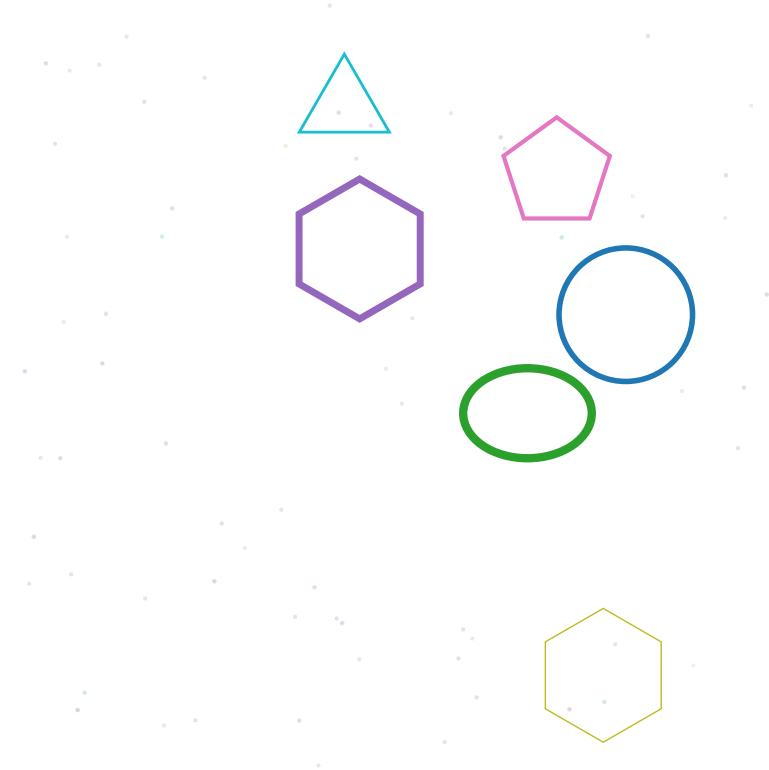[{"shape": "circle", "thickness": 2, "radius": 0.43, "center": [0.813, 0.591]}, {"shape": "oval", "thickness": 3, "radius": 0.42, "center": [0.685, 0.463]}, {"shape": "hexagon", "thickness": 2.5, "radius": 0.45, "center": [0.467, 0.677]}, {"shape": "pentagon", "thickness": 1.5, "radius": 0.36, "center": [0.723, 0.775]}, {"shape": "hexagon", "thickness": 0.5, "radius": 0.43, "center": [0.783, 0.123]}, {"shape": "triangle", "thickness": 1, "radius": 0.34, "center": [0.447, 0.862]}]